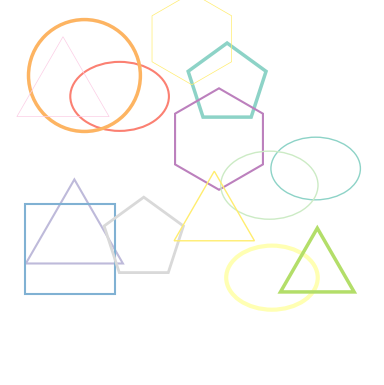[{"shape": "oval", "thickness": 1, "radius": 0.58, "center": [0.82, 0.562]}, {"shape": "pentagon", "thickness": 2.5, "radius": 0.53, "center": [0.59, 0.782]}, {"shape": "oval", "thickness": 3, "radius": 0.59, "center": [0.706, 0.279]}, {"shape": "triangle", "thickness": 1.5, "radius": 0.73, "center": [0.193, 0.388]}, {"shape": "oval", "thickness": 1.5, "radius": 0.64, "center": [0.311, 0.75]}, {"shape": "square", "thickness": 1.5, "radius": 0.59, "center": [0.181, 0.354]}, {"shape": "circle", "thickness": 2.5, "radius": 0.73, "center": [0.219, 0.804]}, {"shape": "triangle", "thickness": 2.5, "radius": 0.55, "center": [0.824, 0.297]}, {"shape": "triangle", "thickness": 0.5, "radius": 0.69, "center": [0.164, 0.766]}, {"shape": "pentagon", "thickness": 2, "radius": 0.54, "center": [0.373, 0.38]}, {"shape": "hexagon", "thickness": 1.5, "radius": 0.66, "center": [0.569, 0.639]}, {"shape": "oval", "thickness": 1, "radius": 0.63, "center": [0.7, 0.519]}, {"shape": "triangle", "thickness": 1, "radius": 0.6, "center": [0.557, 0.435]}, {"shape": "hexagon", "thickness": 0.5, "radius": 0.6, "center": [0.498, 0.899]}]